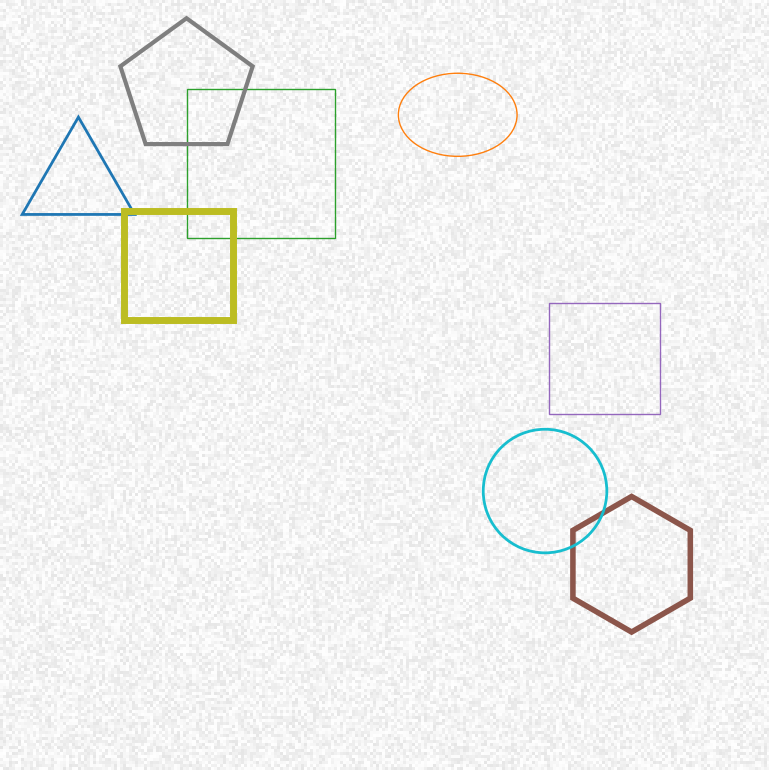[{"shape": "triangle", "thickness": 1, "radius": 0.42, "center": [0.102, 0.764]}, {"shape": "oval", "thickness": 0.5, "radius": 0.39, "center": [0.594, 0.851]}, {"shape": "square", "thickness": 0.5, "radius": 0.48, "center": [0.339, 0.788]}, {"shape": "square", "thickness": 0.5, "radius": 0.36, "center": [0.785, 0.535]}, {"shape": "hexagon", "thickness": 2, "radius": 0.44, "center": [0.82, 0.267]}, {"shape": "pentagon", "thickness": 1.5, "radius": 0.45, "center": [0.242, 0.886]}, {"shape": "square", "thickness": 2.5, "radius": 0.35, "center": [0.232, 0.655]}, {"shape": "circle", "thickness": 1, "radius": 0.4, "center": [0.708, 0.362]}]